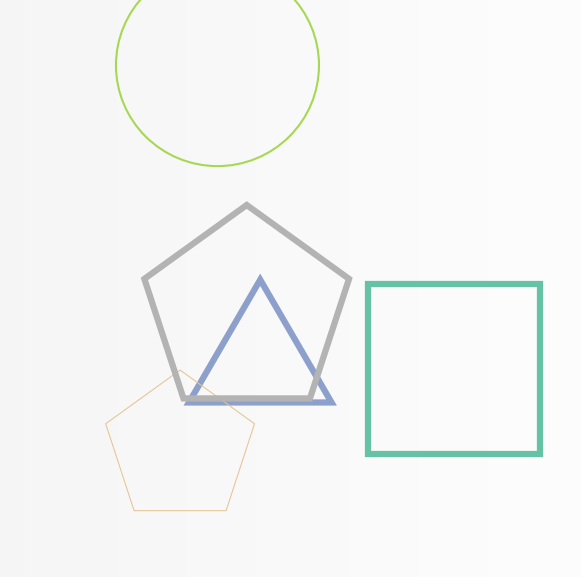[{"shape": "square", "thickness": 3, "radius": 0.74, "center": [0.781, 0.36]}, {"shape": "triangle", "thickness": 3, "radius": 0.71, "center": [0.448, 0.373]}, {"shape": "circle", "thickness": 1, "radius": 0.87, "center": [0.374, 0.886]}, {"shape": "pentagon", "thickness": 0.5, "radius": 0.67, "center": [0.31, 0.224]}, {"shape": "pentagon", "thickness": 3, "radius": 0.93, "center": [0.424, 0.459]}]